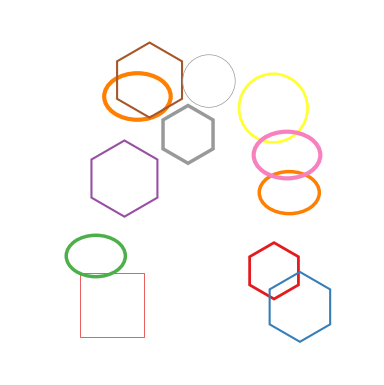[{"shape": "hexagon", "thickness": 2, "radius": 0.37, "center": [0.712, 0.297]}, {"shape": "square", "thickness": 0.5, "radius": 0.42, "center": [0.291, 0.207]}, {"shape": "hexagon", "thickness": 1.5, "radius": 0.45, "center": [0.779, 0.203]}, {"shape": "oval", "thickness": 2.5, "radius": 0.38, "center": [0.249, 0.335]}, {"shape": "hexagon", "thickness": 1.5, "radius": 0.49, "center": [0.323, 0.536]}, {"shape": "oval", "thickness": 2.5, "radius": 0.39, "center": [0.751, 0.5]}, {"shape": "oval", "thickness": 3, "radius": 0.43, "center": [0.357, 0.749]}, {"shape": "circle", "thickness": 2, "radius": 0.45, "center": [0.71, 0.719]}, {"shape": "hexagon", "thickness": 1.5, "radius": 0.49, "center": [0.388, 0.792]}, {"shape": "oval", "thickness": 3, "radius": 0.43, "center": [0.745, 0.597]}, {"shape": "circle", "thickness": 0.5, "radius": 0.34, "center": [0.543, 0.79]}, {"shape": "hexagon", "thickness": 2.5, "radius": 0.38, "center": [0.488, 0.651]}]